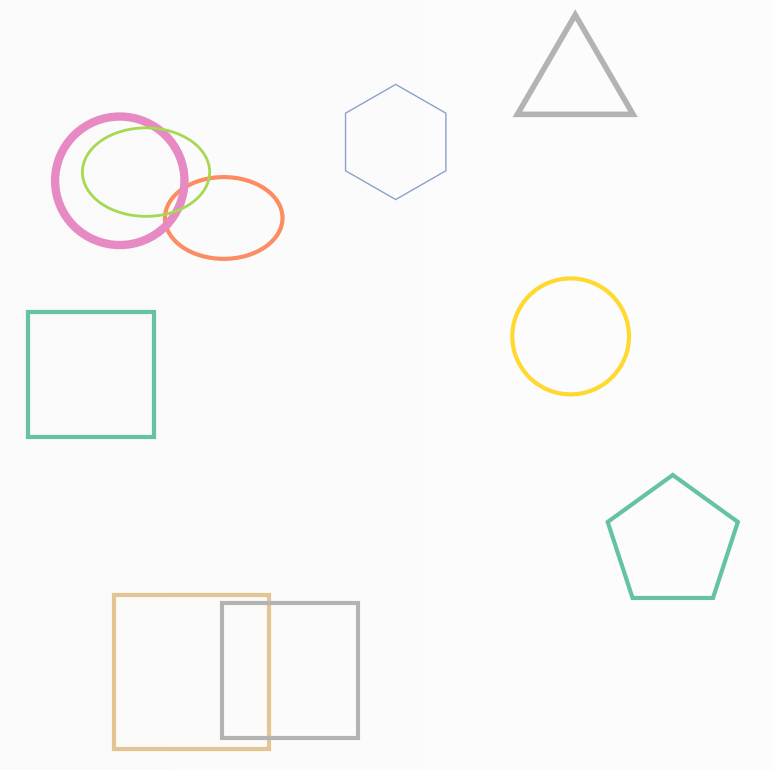[{"shape": "square", "thickness": 1.5, "radius": 0.41, "center": [0.117, 0.514]}, {"shape": "pentagon", "thickness": 1.5, "radius": 0.44, "center": [0.868, 0.295]}, {"shape": "oval", "thickness": 1.5, "radius": 0.38, "center": [0.289, 0.717]}, {"shape": "hexagon", "thickness": 0.5, "radius": 0.37, "center": [0.511, 0.816]}, {"shape": "circle", "thickness": 3, "radius": 0.42, "center": [0.155, 0.765]}, {"shape": "oval", "thickness": 1, "radius": 0.41, "center": [0.188, 0.776]}, {"shape": "circle", "thickness": 1.5, "radius": 0.38, "center": [0.736, 0.563]}, {"shape": "square", "thickness": 1.5, "radius": 0.5, "center": [0.247, 0.127]}, {"shape": "square", "thickness": 1.5, "radius": 0.44, "center": [0.374, 0.129]}, {"shape": "triangle", "thickness": 2, "radius": 0.43, "center": [0.742, 0.895]}]